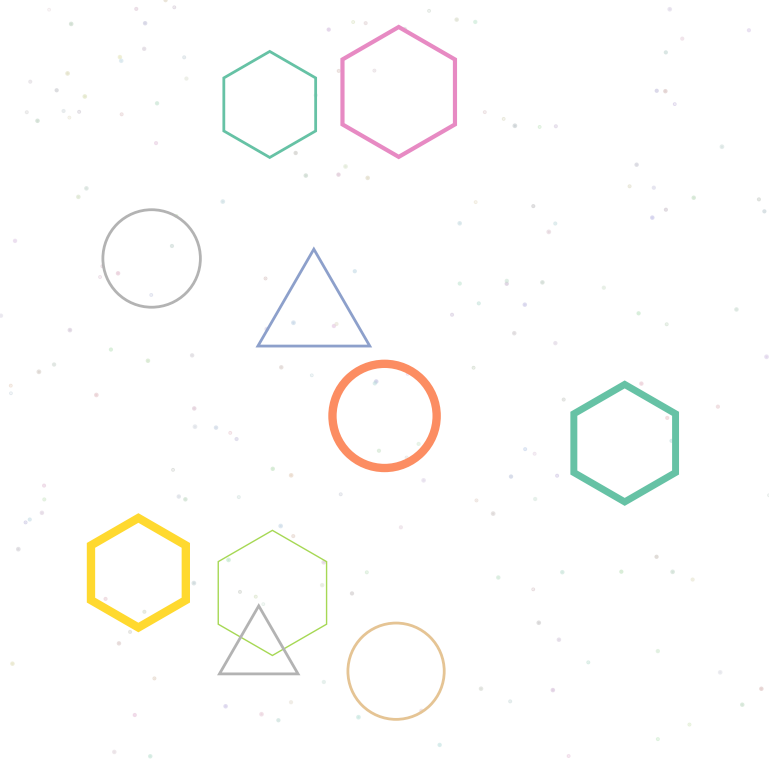[{"shape": "hexagon", "thickness": 1, "radius": 0.34, "center": [0.35, 0.864]}, {"shape": "hexagon", "thickness": 2.5, "radius": 0.38, "center": [0.811, 0.424]}, {"shape": "circle", "thickness": 3, "radius": 0.34, "center": [0.499, 0.46]}, {"shape": "triangle", "thickness": 1, "radius": 0.42, "center": [0.408, 0.593]}, {"shape": "hexagon", "thickness": 1.5, "radius": 0.42, "center": [0.518, 0.881]}, {"shape": "hexagon", "thickness": 0.5, "radius": 0.41, "center": [0.354, 0.23]}, {"shape": "hexagon", "thickness": 3, "radius": 0.36, "center": [0.18, 0.256]}, {"shape": "circle", "thickness": 1, "radius": 0.31, "center": [0.514, 0.128]}, {"shape": "triangle", "thickness": 1, "radius": 0.29, "center": [0.336, 0.154]}, {"shape": "circle", "thickness": 1, "radius": 0.32, "center": [0.197, 0.664]}]